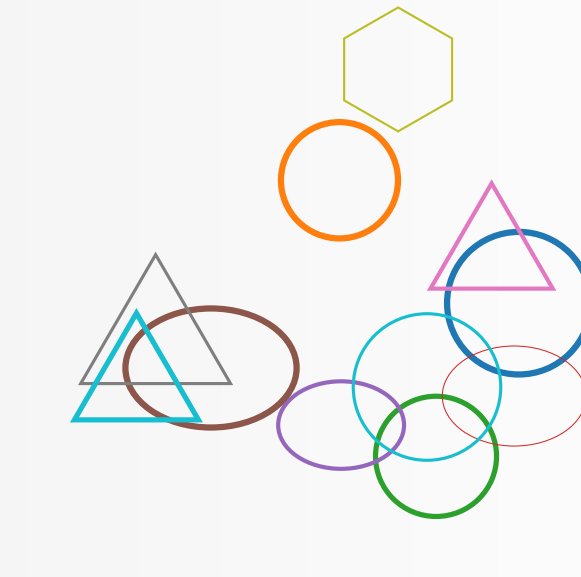[{"shape": "circle", "thickness": 3, "radius": 0.62, "center": [0.893, 0.474]}, {"shape": "circle", "thickness": 3, "radius": 0.5, "center": [0.584, 0.687]}, {"shape": "circle", "thickness": 2.5, "radius": 0.52, "center": [0.75, 0.209]}, {"shape": "oval", "thickness": 0.5, "radius": 0.62, "center": [0.885, 0.313]}, {"shape": "oval", "thickness": 2, "radius": 0.54, "center": [0.587, 0.263]}, {"shape": "oval", "thickness": 3, "radius": 0.74, "center": [0.363, 0.362]}, {"shape": "triangle", "thickness": 2, "radius": 0.61, "center": [0.846, 0.56]}, {"shape": "triangle", "thickness": 1.5, "radius": 0.74, "center": [0.268, 0.409]}, {"shape": "hexagon", "thickness": 1, "radius": 0.54, "center": [0.685, 0.879]}, {"shape": "circle", "thickness": 1.5, "radius": 0.63, "center": [0.735, 0.329]}, {"shape": "triangle", "thickness": 2.5, "radius": 0.62, "center": [0.235, 0.334]}]